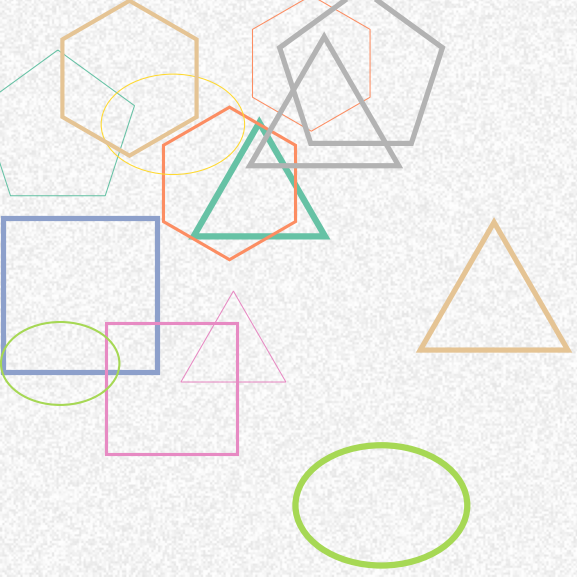[{"shape": "pentagon", "thickness": 0.5, "radius": 0.7, "center": [0.1, 0.773]}, {"shape": "triangle", "thickness": 3, "radius": 0.66, "center": [0.449, 0.656]}, {"shape": "hexagon", "thickness": 1.5, "radius": 0.66, "center": [0.397, 0.681]}, {"shape": "hexagon", "thickness": 0.5, "radius": 0.59, "center": [0.539, 0.89]}, {"shape": "square", "thickness": 2.5, "radius": 0.67, "center": [0.139, 0.488]}, {"shape": "triangle", "thickness": 0.5, "radius": 0.52, "center": [0.404, 0.39]}, {"shape": "square", "thickness": 1.5, "radius": 0.57, "center": [0.296, 0.327]}, {"shape": "oval", "thickness": 1, "radius": 0.51, "center": [0.104, 0.37]}, {"shape": "oval", "thickness": 3, "radius": 0.74, "center": [0.66, 0.124]}, {"shape": "oval", "thickness": 0.5, "radius": 0.62, "center": [0.299, 0.784]}, {"shape": "triangle", "thickness": 2.5, "radius": 0.74, "center": [0.855, 0.467]}, {"shape": "hexagon", "thickness": 2, "radius": 0.67, "center": [0.224, 0.864]}, {"shape": "triangle", "thickness": 2.5, "radius": 0.74, "center": [0.561, 0.787]}, {"shape": "pentagon", "thickness": 2.5, "radius": 0.74, "center": [0.625, 0.871]}]